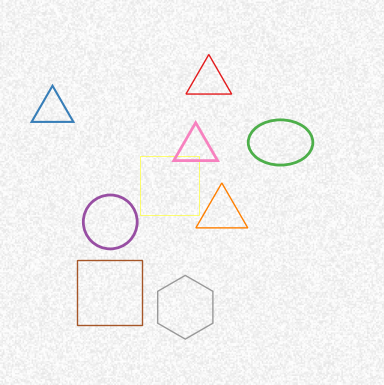[{"shape": "triangle", "thickness": 1, "radius": 0.34, "center": [0.542, 0.79]}, {"shape": "triangle", "thickness": 1.5, "radius": 0.31, "center": [0.136, 0.715]}, {"shape": "oval", "thickness": 2, "radius": 0.42, "center": [0.729, 0.63]}, {"shape": "circle", "thickness": 2, "radius": 0.35, "center": [0.286, 0.424]}, {"shape": "triangle", "thickness": 1, "radius": 0.39, "center": [0.576, 0.447]}, {"shape": "square", "thickness": 0.5, "radius": 0.38, "center": [0.44, 0.517]}, {"shape": "square", "thickness": 1, "radius": 0.42, "center": [0.285, 0.241]}, {"shape": "triangle", "thickness": 2, "radius": 0.33, "center": [0.508, 0.616]}, {"shape": "hexagon", "thickness": 1, "radius": 0.41, "center": [0.481, 0.202]}]